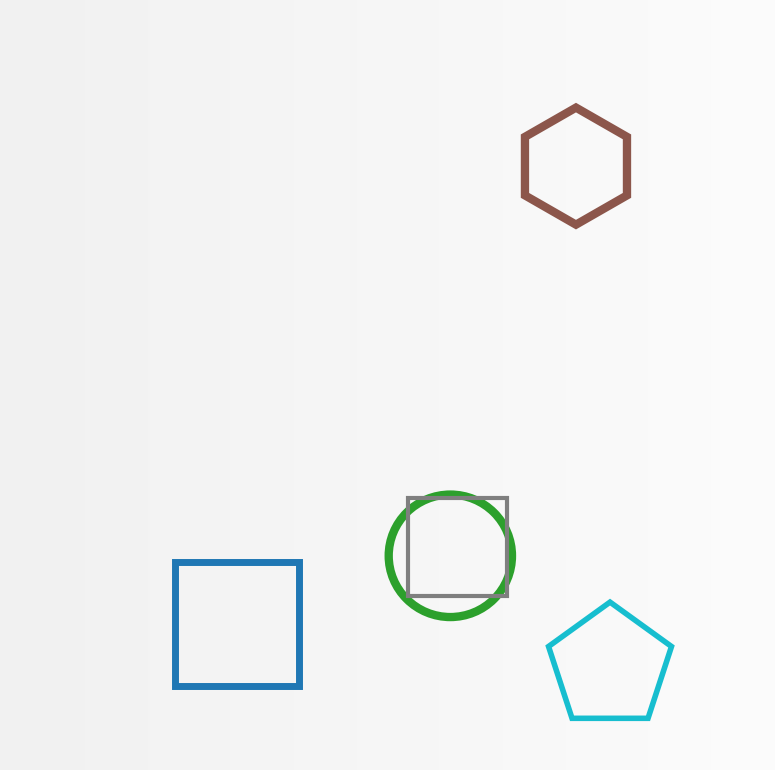[{"shape": "square", "thickness": 2.5, "radius": 0.4, "center": [0.306, 0.19]}, {"shape": "circle", "thickness": 3, "radius": 0.4, "center": [0.581, 0.278]}, {"shape": "hexagon", "thickness": 3, "radius": 0.38, "center": [0.743, 0.784]}, {"shape": "square", "thickness": 1.5, "radius": 0.32, "center": [0.59, 0.29]}, {"shape": "pentagon", "thickness": 2, "radius": 0.42, "center": [0.787, 0.135]}]